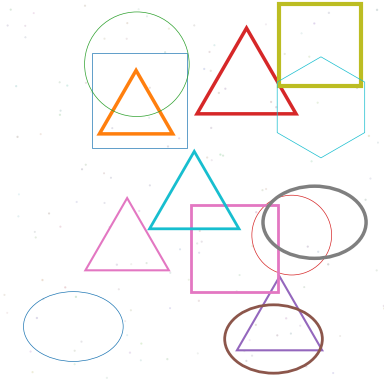[{"shape": "oval", "thickness": 0.5, "radius": 0.65, "center": [0.19, 0.152]}, {"shape": "square", "thickness": 0.5, "radius": 0.62, "center": [0.362, 0.738]}, {"shape": "triangle", "thickness": 2.5, "radius": 0.55, "center": [0.353, 0.707]}, {"shape": "circle", "thickness": 0.5, "radius": 0.68, "center": [0.356, 0.833]}, {"shape": "triangle", "thickness": 2.5, "radius": 0.74, "center": [0.64, 0.779]}, {"shape": "circle", "thickness": 0.5, "radius": 0.52, "center": [0.758, 0.389]}, {"shape": "triangle", "thickness": 1.5, "radius": 0.64, "center": [0.726, 0.154]}, {"shape": "oval", "thickness": 2, "radius": 0.63, "center": [0.71, 0.119]}, {"shape": "square", "thickness": 2, "radius": 0.57, "center": [0.61, 0.354]}, {"shape": "triangle", "thickness": 1.5, "radius": 0.63, "center": [0.33, 0.36]}, {"shape": "oval", "thickness": 2.5, "radius": 0.67, "center": [0.817, 0.423]}, {"shape": "square", "thickness": 3, "radius": 0.53, "center": [0.831, 0.883]}, {"shape": "hexagon", "thickness": 0.5, "radius": 0.66, "center": [0.834, 0.721]}, {"shape": "triangle", "thickness": 2, "radius": 0.67, "center": [0.505, 0.473]}]